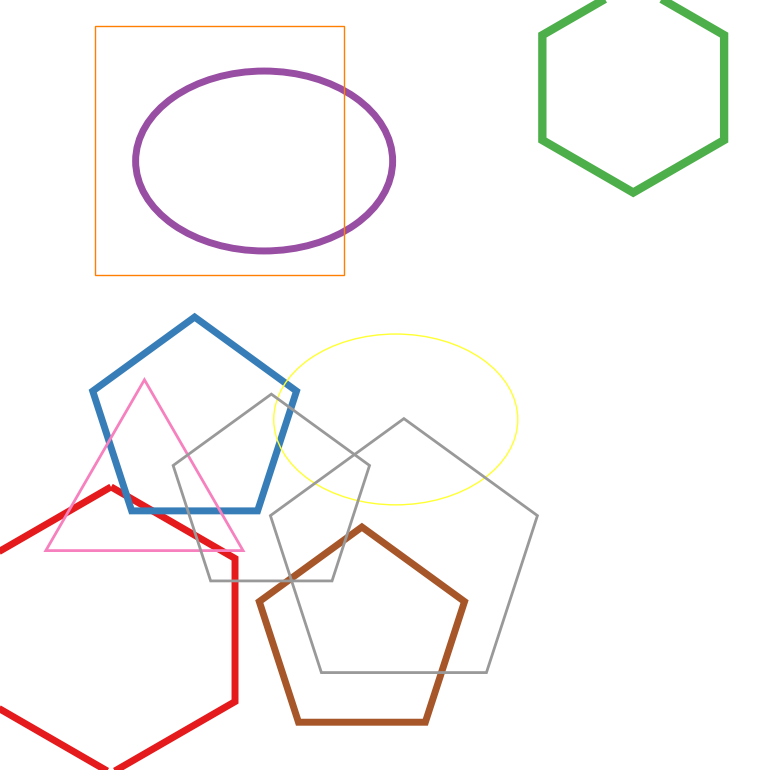[{"shape": "hexagon", "thickness": 2.5, "radius": 0.93, "center": [0.144, 0.182]}, {"shape": "pentagon", "thickness": 2.5, "radius": 0.7, "center": [0.253, 0.449]}, {"shape": "hexagon", "thickness": 3, "radius": 0.68, "center": [0.822, 0.886]}, {"shape": "oval", "thickness": 2.5, "radius": 0.83, "center": [0.343, 0.791]}, {"shape": "square", "thickness": 0.5, "radius": 0.81, "center": [0.285, 0.805]}, {"shape": "oval", "thickness": 0.5, "radius": 0.79, "center": [0.514, 0.455]}, {"shape": "pentagon", "thickness": 2.5, "radius": 0.7, "center": [0.47, 0.175]}, {"shape": "triangle", "thickness": 1, "radius": 0.74, "center": [0.188, 0.359]}, {"shape": "pentagon", "thickness": 1, "radius": 0.91, "center": [0.525, 0.274]}, {"shape": "pentagon", "thickness": 1, "radius": 0.67, "center": [0.352, 0.354]}]